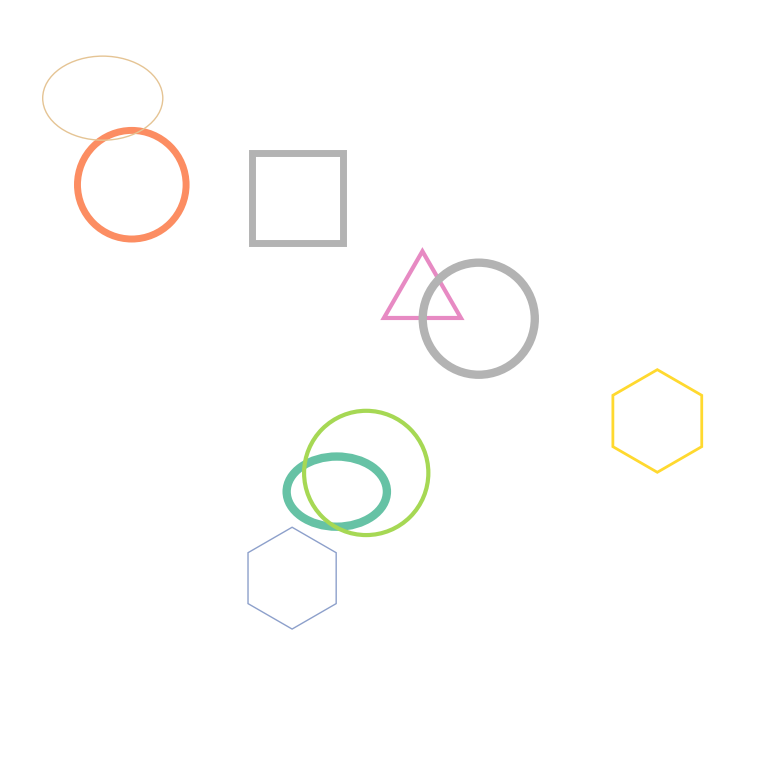[{"shape": "oval", "thickness": 3, "radius": 0.33, "center": [0.437, 0.362]}, {"shape": "circle", "thickness": 2.5, "radius": 0.35, "center": [0.171, 0.76]}, {"shape": "hexagon", "thickness": 0.5, "radius": 0.33, "center": [0.379, 0.249]}, {"shape": "triangle", "thickness": 1.5, "radius": 0.29, "center": [0.549, 0.616]}, {"shape": "circle", "thickness": 1.5, "radius": 0.4, "center": [0.476, 0.386]}, {"shape": "hexagon", "thickness": 1, "radius": 0.33, "center": [0.854, 0.453]}, {"shape": "oval", "thickness": 0.5, "radius": 0.39, "center": [0.133, 0.873]}, {"shape": "square", "thickness": 2.5, "radius": 0.29, "center": [0.386, 0.743]}, {"shape": "circle", "thickness": 3, "radius": 0.36, "center": [0.622, 0.586]}]